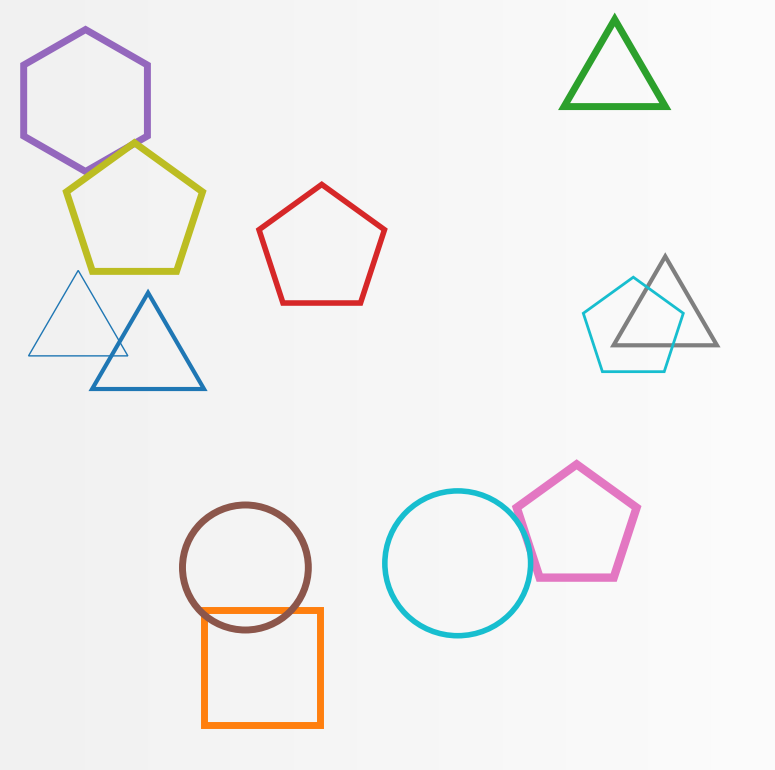[{"shape": "triangle", "thickness": 1.5, "radius": 0.42, "center": [0.191, 0.536]}, {"shape": "triangle", "thickness": 0.5, "radius": 0.37, "center": [0.101, 0.575]}, {"shape": "square", "thickness": 2.5, "radius": 0.37, "center": [0.338, 0.133]}, {"shape": "triangle", "thickness": 2.5, "radius": 0.38, "center": [0.793, 0.899]}, {"shape": "pentagon", "thickness": 2, "radius": 0.43, "center": [0.415, 0.675]}, {"shape": "hexagon", "thickness": 2.5, "radius": 0.46, "center": [0.11, 0.869]}, {"shape": "circle", "thickness": 2.5, "radius": 0.41, "center": [0.317, 0.263]}, {"shape": "pentagon", "thickness": 3, "radius": 0.41, "center": [0.744, 0.316]}, {"shape": "triangle", "thickness": 1.5, "radius": 0.39, "center": [0.858, 0.59]}, {"shape": "pentagon", "thickness": 2.5, "radius": 0.46, "center": [0.174, 0.722]}, {"shape": "pentagon", "thickness": 1, "radius": 0.34, "center": [0.817, 0.572]}, {"shape": "circle", "thickness": 2, "radius": 0.47, "center": [0.591, 0.268]}]